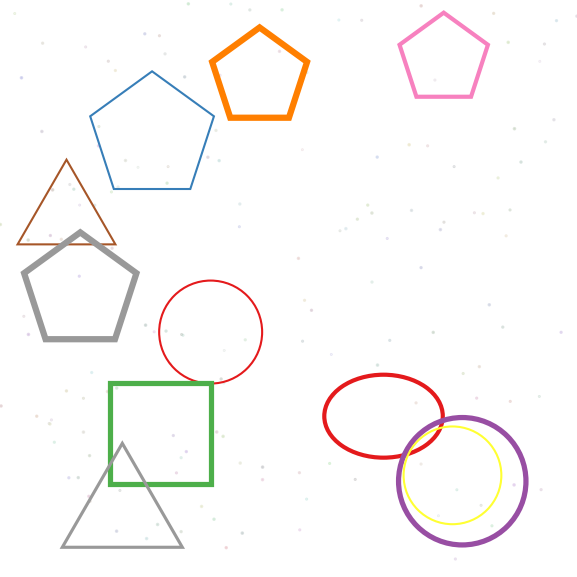[{"shape": "circle", "thickness": 1, "radius": 0.45, "center": [0.365, 0.424]}, {"shape": "oval", "thickness": 2, "radius": 0.51, "center": [0.664, 0.278]}, {"shape": "pentagon", "thickness": 1, "radius": 0.56, "center": [0.263, 0.763]}, {"shape": "square", "thickness": 2.5, "radius": 0.44, "center": [0.277, 0.248]}, {"shape": "circle", "thickness": 2.5, "radius": 0.55, "center": [0.8, 0.166]}, {"shape": "pentagon", "thickness": 3, "radius": 0.43, "center": [0.45, 0.865]}, {"shape": "circle", "thickness": 1, "radius": 0.42, "center": [0.784, 0.176]}, {"shape": "triangle", "thickness": 1, "radius": 0.49, "center": [0.115, 0.625]}, {"shape": "pentagon", "thickness": 2, "radius": 0.4, "center": [0.768, 0.897]}, {"shape": "triangle", "thickness": 1.5, "radius": 0.6, "center": [0.212, 0.111]}, {"shape": "pentagon", "thickness": 3, "radius": 0.51, "center": [0.139, 0.494]}]